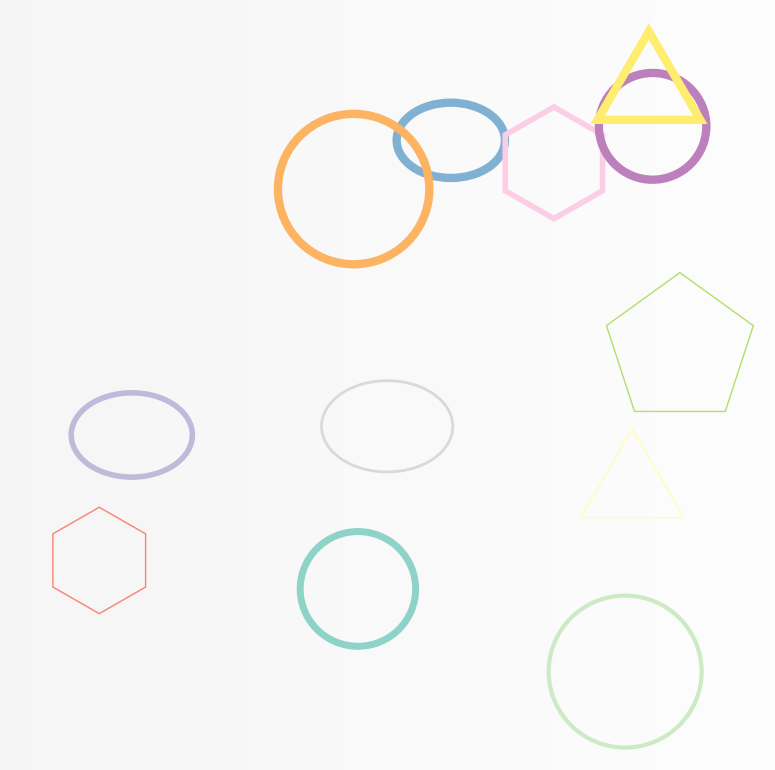[{"shape": "circle", "thickness": 2.5, "radius": 0.37, "center": [0.462, 0.235]}, {"shape": "triangle", "thickness": 0.5, "radius": 0.38, "center": [0.816, 0.366]}, {"shape": "oval", "thickness": 2, "radius": 0.39, "center": [0.17, 0.435]}, {"shape": "hexagon", "thickness": 0.5, "radius": 0.35, "center": [0.128, 0.272]}, {"shape": "oval", "thickness": 3, "radius": 0.35, "center": [0.582, 0.818]}, {"shape": "circle", "thickness": 3, "radius": 0.49, "center": [0.456, 0.754]}, {"shape": "pentagon", "thickness": 0.5, "radius": 0.5, "center": [0.877, 0.546]}, {"shape": "hexagon", "thickness": 2, "radius": 0.36, "center": [0.715, 0.789]}, {"shape": "oval", "thickness": 1, "radius": 0.42, "center": [0.5, 0.446]}, {"shape": "circle", "thickness": 3, "radius": 0.35, "center": [0.842, 0.836]}, {"shape": "circle", "thickness": 1.5, "radius": 0.49, "center": [0.807, 0.128]}, {"shape": "triangle", "thickness": 3, "radius": 0.38, "center": [0.837, 0.883]}]